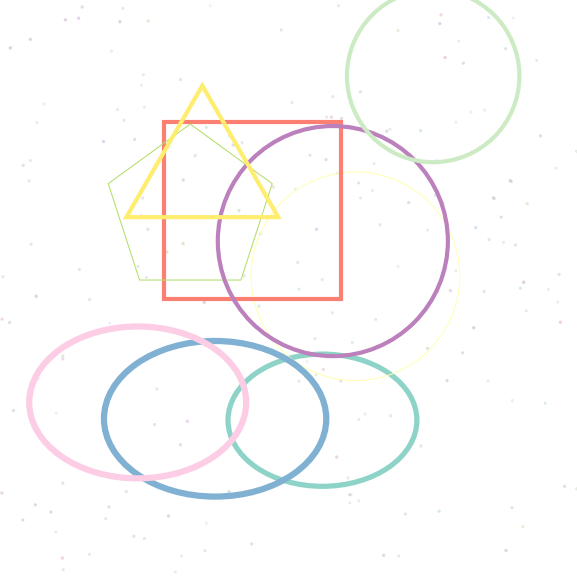[{"shape": "oval", "thickness": 2.5, "radius": 0.82, "center": [0.558, 0.272]}, {"shape": "circle", "thickness": 0.5, "radius": 0.9, "center": [0.615, 0.521]}, {"shape": "square", "thickness": 2, "radius": 0.77, "center": [0.438, 0.635]}, {"shape": "oval", "thickness": 3, "radius": 0.96, "center": [0.373, 0.274]}, {"shape": "pentagon", "thickness": 0.5, "radius": 0.75, "center": [0.329, 0.635]}, {"shape": "oval", "thickness": 3, "radius": 0.94, "center": [0.238, 0.302]}, {"shape": "circle", "thickness": 2, "radius": 1.0, "center": [0.576, 0.582]}, {"shape": "circle", "thickness": 2, "radius": 0.75, "center": [0.75, 0.868]}, {"shape": "triangle", "thickness": 2, "radius": 0.76, "center": [0.35, 0.699]}]